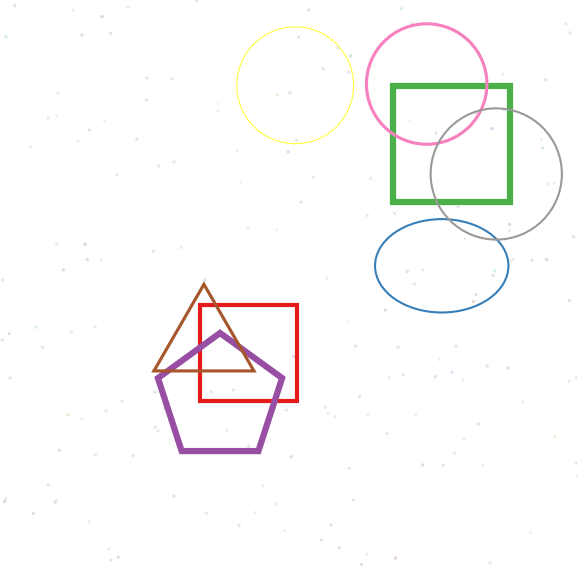[{"shape": "square", "thickness": 2, "radius": 0.42, "center": [0.43, 0.388]}, {"shape": "oval", "thickness": 1, "radius": 0.58, "center": [0.765, 0.539]}, {"shape": "square", "thickness": 3, "radius": 0.5, "center": [0.782, 0.75]}, {"shape": "pentagon", "thickness": 3, "radius": 0.57, "center": [0.381, 0.309]}, {"shape": "circle", "thickness": 0.5, "radius": 0.51, "center": [0.511, 0.851]}, {"shape": "triangle", "thickness": 1.5, "radius": 0.5, "center": [0.353, 0.407]}, {"shape": "circle", "thickness": 1.5, "radius": 0.52, "center": [0.739, 0.854]}, {"shape": "circle", "thickness": 1, "radius": 0.57, "center": [0.859, 0.698]}]